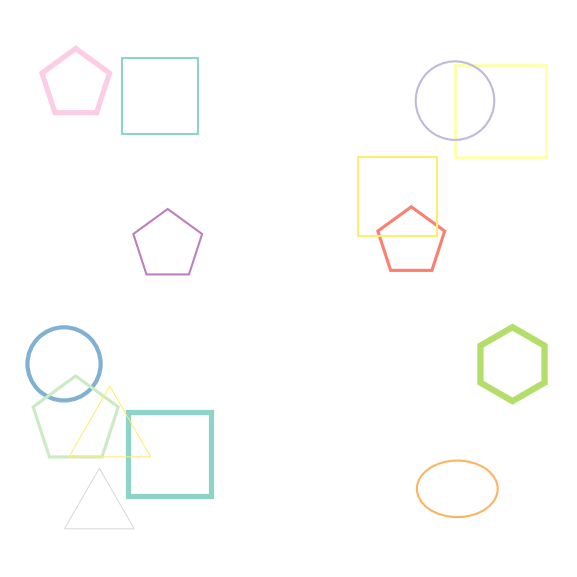[{"shape": "square", "thickness": 2.5, "radius": 0.36, "center": [0.294, 0.213]}, {"shape": "square", "thickness": 1, "radius": 0.33, "center": [0.277, 0.833]}, {"shape": "square", "thickness": 1.5, "radius": 0.4, "center": [0.867, 0.807]}, {"shape": "circle", "thickness": 1, "radius": 0.34, "center": [0.788, 0.825]}, {"shape": "pentagon", "thickness": 1.5, "radius": 0.3, "center": [0.712, 0.58]}, {"shape": "circle", "thickness": 2, "radius": 0.32, "center": [0.111, 0.369]}, {"shape": "oval", "thickness": 1, "radius": 0.35, "center": [0.792, 0.153]}, {"shape": "hexagon", "thickness": 3, "radius": 0.32, "center": [0.887, 0.369]}, {"shape": "pentagon", "thickness": 2.5, "radius": 0.31, "center": [0.131, 0.854]}, {"shape": "triangle", "thickness": 0.5, "radius": 0.35, "center": [0.172, 0.118]}, {"shape": "pentagon", "thickness": 1, "radius": 0.31, "center": [0.29, 0.575]}, {"shape": "pentagon", "thickness": 1.5, "radius": 0.39, "center": [0.131, 0.271]}, {"shape": "triangle", "thickness": 0.5, "radius": 0.41, "center": [0.19, 0.249]}, {"shape": "square", "thickness": 1, "radius": 0.34, "center": [0.688, 0.659]}]